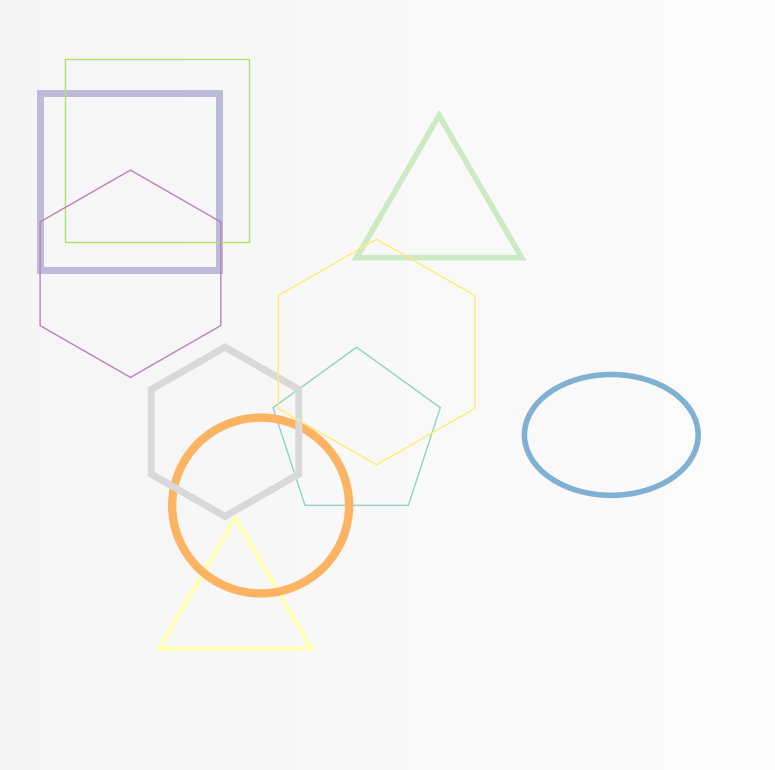[{"shape": "pentagon", "thickness": 0.5, "radius": 0.57, "center": [0.46, 0.436]}, {"shape": "triangle", "thickness": 1.5, "radius": 0.57, "center": [0.304, 0.214]}, {"shape": "square", "thickness": 2.5, "radius": 0.58, "center": [0.167, 0.764]}, {"shape": "oval", "thickness": 2, "radius": 0.56, "center": [0.789, 0.435]}, {"shape": "circle", "thickness": 3, "radius": 0.57, "center": [0.336, 0.343]}, {"shape": "square", "thickness": 0.5, "radius": 0.59, "center": [0.203, 0.804]}, {"shape": "hexagon", "thickness": 2.5, "radius": 0.55, "center": [0.29, 0.439]}, {"shape": "hexagon", "thickness": 0.5, "radius": 0.67, "center": [0.168, 0.644]}, {"shape": "triangle", "thickness": 2, "radius": 0.62, "center": [0.567, 0.727]}, {"shape": "hexagon", "thickness": 0.5, "radius": 0.73, "center": [0.486, 0.543]}]